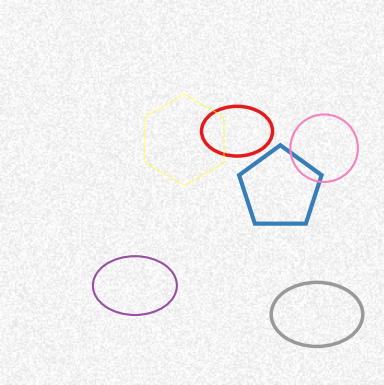[{"shape": "oval", "thickness": 2.5, "radius": 0.46, "center": [0.616, 0.659]}, {"shape": "pentagon", "thickness": 3, "radius": 0.56, "center": [0.728, 0.51]}, {"shape": "oval", "thickness": 1.5, "radius": 0.55, "center": [0.35, 0.258]}, {"shape": "hexagon", "thickness": 0.5, "radius": 0.59, "center": [0.479, 0.637]}, {"shape": "circle", "thickness": 1.5, "radius": 0.44, "center": [0.842, 0.615]}, {"shape": "oval", "thickness": 2.5, "radius": 0.59, "center": [0.823, 0.183]}]